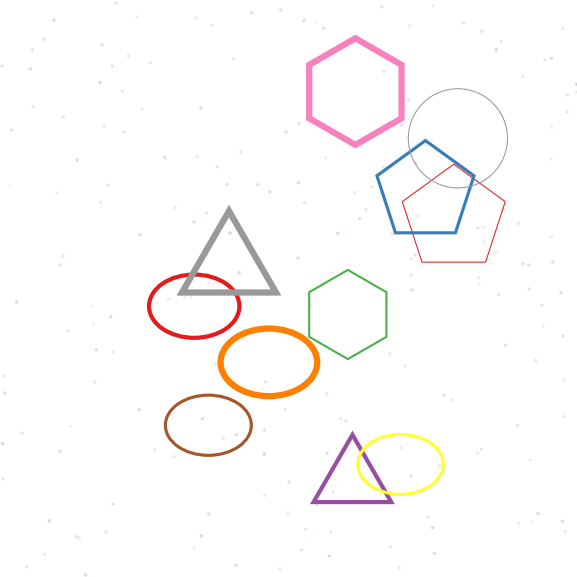[{"shape": "pentagon", "thickness": 0.5, "radius": 0.47, "center": [0.786, 0.621]}, {"shape": "oval", "thickness": 2, "radius": 0.39, "center": [0.336, 0.469]}, {"shape": "pentagon", "thickness": 1.5, "radius": 0.44, "center": [0.737, 0.667]}, {"shape": "hexagon", "thickness": 1, "radius": 0.39, "center": [0.602, 0.455]}, {"shape": "triangle", "thickness": 2, "radius": 0.39, "center": [0.61, 0.169]}, {"shape": "oval", "thickness": 3, "radius": 0.42, "center": [0.466, 0.372]}, {"shape": "oval", "thickness": 1.5, "radius": 0.37, "center": [0.694, 0.195]}, {"shape": "oval", "thickness": 1.5, "radius": 0.37, "center": [0.361, 0.263]}, {"shape": "hexagon", "thickness": 3, "radius": 0.46, "center": [0.615, 0.841]}, {"shape": "triangle", "thickness": 3, "radius": 0.47, "center": [0.397, 0.54]}, {"shape": "circle", "thickness": 0.5, "radius": 0.43, "center": [0.793, 0.76]}]